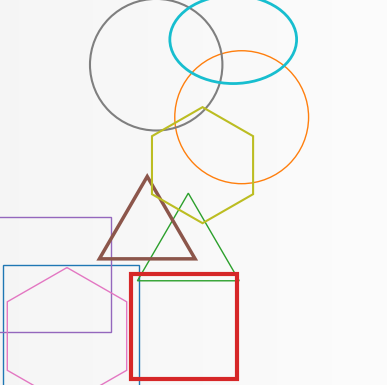[{"shape": "square", "thickness": 1, "radius": 0.88, "center": [0.184, 0.135]}, {"shape": "circle", "thickness": 1, "radius": 0.86, "center": [0.624, 0.696]}, {"shape": "triangle", "thickness": 1, "radius": 0.76, "center": [0.486, 0.347]}, {"shape": "square", "thickness": 3, "radius": 0.68, "center": [0.474, 0.151]}, {"shape": "square", "thickness": 1, "radius": 0.75, "center": [0.137, 0.287]}, {"shape": "triangle", "thickness": 2.5, "radius": 0.71, "center": [0.38, 0.399]}, {"shape": "hexagon", "thickness": 1, "radius": 0.89, "center": [0.173, 0.127]}, {"shape": "circle", "thickness": 1.5, "radius": 0.85, "center": [0.403, 0.832]}, {"shape": "hexagon", "thickness": 1.5, "radius": 0.75, "center": [0.523, 0.571]}, {"shape": "oval", "thickness": 2, "radius": 0.82, "center": [0.602, 0.897]}]